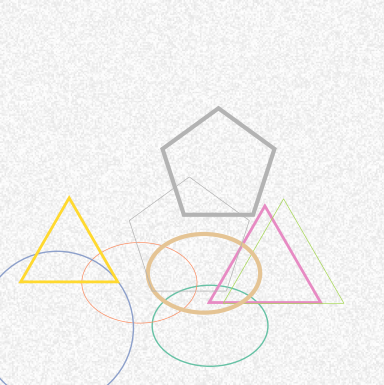[{"shape": "oval", "thickness": 1, "radius": 0.75, "center": [0.546, 0.154]}, {"shape": "oval", "thickness": 0.5, "radius": 0.75, "center": [0.362, 0.265]}, {"shape": "circle", "thickness": 1, "radius": 0.99, "center": [0.148, 0.149]}, {"shape": "triangle", "thickness": 2, "radius": 0.84, "center": [0.688, 0.298]}, {"shape": "triangle", "thickness": 0.5, "radius": 0.91, "center": [0.737, 0.303]}, {"shape": "triangle", "thickness": 2, "radius": 0.73, "center": [0.18, 0.341]}, {"shape": "oval", "thickness": 3, "radius": 0.73, "center": [0.53, 0.29]}, {"shape": "pentagon", "thickness": 3, "radius": 0.76, "center": [0.567, 0.566]}, {"shape": "pentagon", "thickness": 0.5, "radius": 0.82, "center": [0.492, 0.377]}]